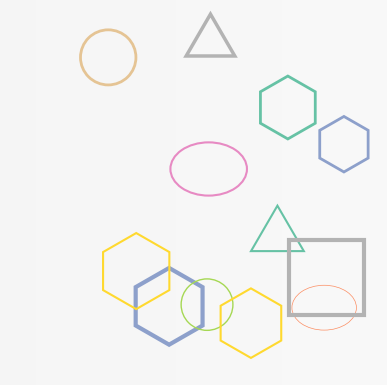[{"shape": "hexagon", "thickness": 2, "radius": 0.41, "center": [0.743, 0.721]}, {"shape": "triangle", "thickness": 1.5, "radius": 0.39, "center": [0.716, 0.387]}, {"shape": "oval", "thickness": 0.5, "radius": 0.42, "center": [0.837, 0.201]}, {"shape": "hexagon", "thickness": 2, "radius": 0.36, "center": [0.888, 0.625]}, {"shape": "hexagon", "thickness": 3, "radius": 0.5, "center": [0.436, 0.204]}, {"shape": "oval", "thickness": 1.5, "radius": 0.49, "center": [0.539, 0.561]}, {"shape": "circle", "thickness": 1, "radius": 0.33, "center": [0.534, 0.209]}, {"shape": "hexagon", "thickness": 1.5, "radius": 0.49, "center": [0.352, 0.296]}, {"shape": "hexagon", "thickness": 1.5, "radius": 0.45, "center": [0.648, 0.161]}, {"shape": "circle", "thickness": 2, "radius": 0.36, "center": [0.279, 0.851]}, {"shape": "triangle", "thickness": 2.5, "radius": 0.36, "center": [0.543, 0.891]}, {"shape": "square", "thickness": 3, "radius": 0.48, "center": [0.843, 0.279]}]